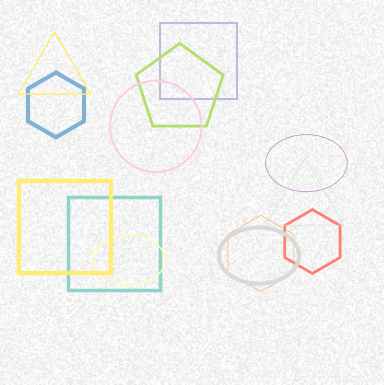[{"shape": "square", "thickness": 2.5, "radius": 0.6, "center": [0.296, 0.367]}, {"shape": "oval", "thickness": 1, "radius": 0.47, "center": [0.334, 0.325]}, {"shape": "square", "thickness": 1.5, "radius": 0.5, "center": [0.516, 0.842]}, {"shape": "hexagon", "thickness": 2, "radius": 0.41, "center": [0.811, 0.373]}, {"shape": "hexagon", "thickness": 3, "radius": 0.42, "center": [0.145, 0.727]}, {"shape": "hexagon", "thickness": 0.5, "radius": 0.49, "center": [0.678, 0.342]}, {"shape": "pentagon", "thickness": 2, "radius": 0.59, "center": [0.467, 0.769]}, {"shape": "circle", "thickness": 1.5, "radius": 0.59, "center": [0.405, 0.672]}, {"shape": "oval", "thickness": 3, "radius": 0.52, "center": [0.673, 0.336]}, {"shape": "oval", "thickness": 0.5, "radius": 0.53, "center": [0.796, 0.576]}, {"shape": "triangle", "thickness": 0.5, "radius": 0.58, "center": [0.792, 0.473]}, {"shape": "triangle", "thickness": 1, "radius": 0.54, "center": [0.142, 0.81]}, {"shape": "square", "thickness": 3, "radius": 0.6, "center": [0.169, 0.41]}]